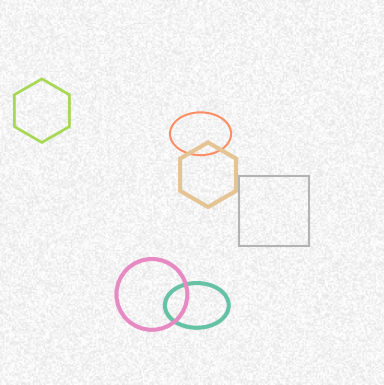[{"shape": "oval", "thickness": 3, "radius": 0.41, "center": [0.511, 0.207]}, {"shape": "oval", "thickness": 1.5, "radius": 0.4, "center": [0.521, 0.653]}, {"shape": "circle", "thickness": 3, "radius": 0.46, "center": [0.395, 0.235]}, {"shape": "hexagon", "thickness": 2, "radius": 0.41, "center": [0.109, 0.713]}, {"shape": "hexagon", "thickness": 3, "radius": 0.42, "center": [0.54, 0.546]}, {"shape": "square", "thickness": 1.5, "radius": 0.46, "center": [0.711, 0.452]}]